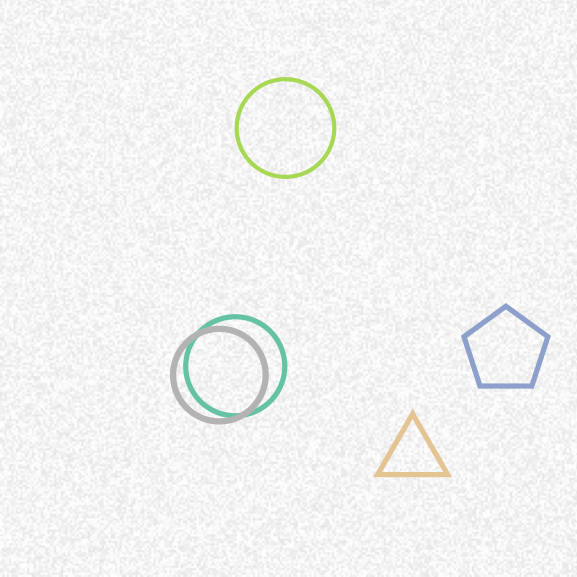[{"shape": "circle", "thickness": 2.5, "radius": 0.43, "center": [0.407, 0.365]}, {"shape": "pentagon", "thickness": 2.5, "radius": 0.38, "center": [0.876, 0.392]}, {"shape": "circle", "thickness": 2, "radius": 0.42, "center": [0.494, 0.777]}, {"shape": "triangle", "thickness": 2.5, "radius": 0.35, "center": [0.715, 0.212]}, {"shape": "circle", "thickness": 3, "radius": 0.4, "center": [0.38, 0.35]}]